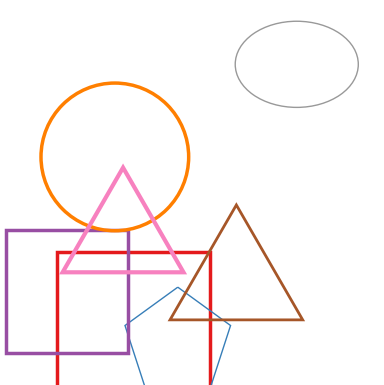[{"shape": "square", "thickness": 2.5, "radius": 0.99, "center": [0.346, 0.146]}, {"shape": "pentagon", "thickness": 1, "radius": 0.72, "center": [0.462, 0.11]}, {"shape": "square", "thickness": 2.5, "radius": 0.79, "center": [0.174, 0.243]}, {"shape": "circle", "thickness": 2.5, "radius": 0.96, "center": [0.298, 0.592]}, {"shape": "triangle", "thickness": 2, "radius": 0.99, "center": [0.614, 0.269]}, {"shape": "triangle", "thickness": 3, "radius": 0.91, "center": [0.32, 0.383]}, {"shape": "oval", "thickness": 1, "radius": 0.8, "center": [0.771, 0.833]}]